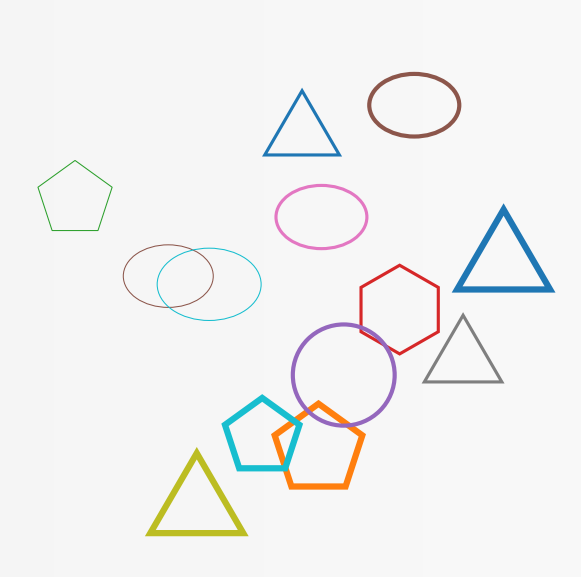[{"shape": "triangle", "thickness": 1.5, "radius": 0.37, "center": [0.52, 0.768]}, {"shape": "triangle", "thickness": 3, "radius": 0.46, "center": [0.866, 0.544]}, {"shape": "pentagon", "thickness": 3, "radius": 0.4, "center": [0.548, 0.221]}, {"shape": "pentagon", "thickness": 0.5, "radius": 0.34, "center": [0.129, 0.654]}, {"shape": "hexagon", "thickness": 1.5, "radius": 0.38, "center": [0.688, 0.463]}, {"shape": "circle", "thickness": 2, "radius": 0.44, "center": [0.591, 0.35]}, {"shape": "oval", "thickness": 0.5, "radius": 0.39, "center": [0.29, 0.521]}, {"shape": "oval", "thickness": 2, "radius": 0.39, "center": [0.713, 0.817]}, {"shape": "oval", "thickness": 1.5, "radius": 0.39, "center": [0.553, 0.623]}, {"shape": "triangle", "thickness": 1.5, "radius": 0.38, "center": [0.797, 0.376]}, {"shape": "triangle", "thickness": 3, "radius": 0.46, "center": [0.339, 0.122]}, {"shape": "pentagon", "thickness": 3, "radius": 0.34, "center": [0.451, 0.243]}, {"shape": "oval", "thickness": 0.5, "radius": 0.45, "center": [0.36, 0.507]}]